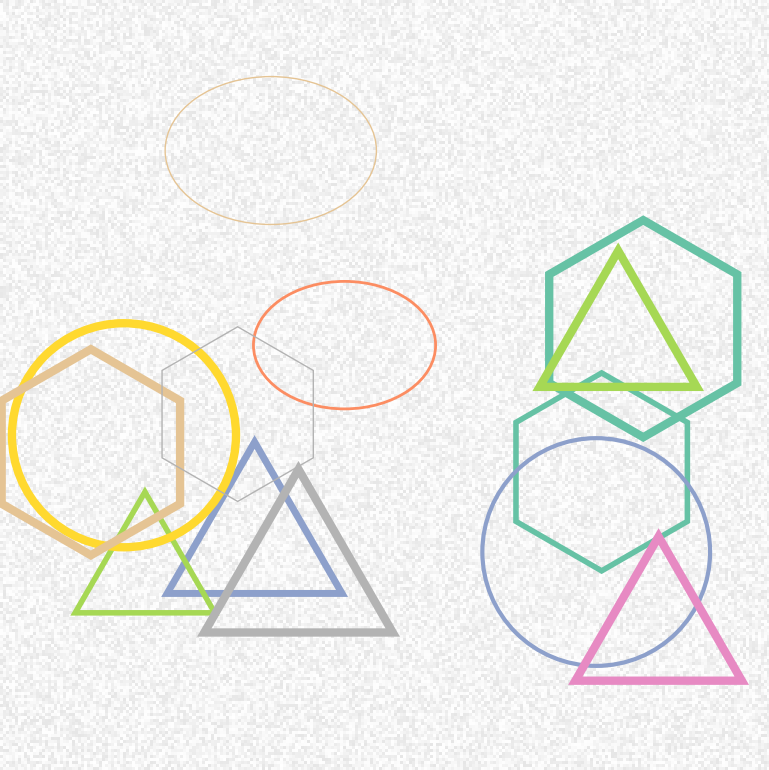[{"shape": "hexagon", "thickness": 2, "radius": 0.64, "center": [0.781, 0.387]}, {"shape": "hexagon", "thickness": 3, "radius": 0.71, "center": [0.835, 0.573]}, {"shape": "oval", "thickness": 1, "radius": 0.59, "center": [0.447, 0.552]}, {"shape": "triangle", "thickness": 2.5, "radius": 0.66, "center": [0.331, 0.295]}, {"shape": "circle", "thickness": 1.5, "radius": 0.74, "center": [0.774, 0.283]}, {"shape": "triangle", "thickness": 3, "radius": 0.62, "center": [0.855, 0.178]}, {"shape": "triangle", "thickness": 3, "radius": 0.59, "center": [0.803, 0.556]}, {"shape": "triangle", "thickness": 2, "radius": 0.52, "center": [0.188, 0.256]}, {"shape": "circle", "thickness": 3, "radius": 0.73, "center": [0.161, 0.435]}, {"shape": "oval", "thickness": 0.5, "radius": 0.69, "center": [0.352, 0.805]}, {"shape": "hexagon", "thickness": 3, "radius": 0.67, "center": [0.118, 0.413]}, {"shape": "hexagon", "thickness": 0.5, "radius": 0.57, "center": [0.309, 0.462]}, {"shape": "triangle", "thickness": 3, "radius": 0.71, "center": [0.388, 0.249]}]